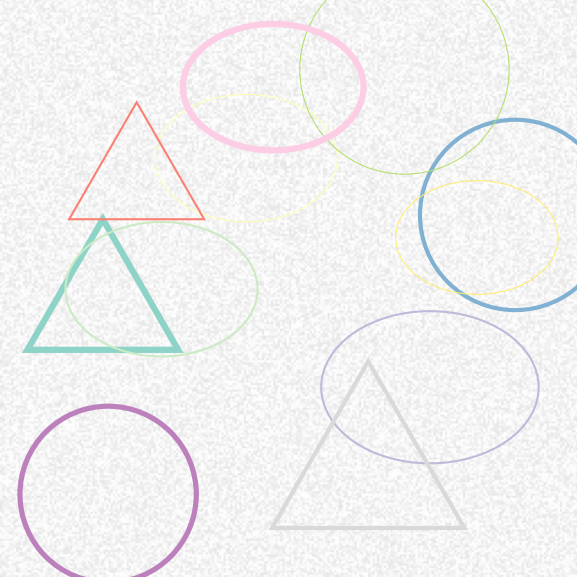[{"shape": "triangle", "thickness": 3, "radius": 0.75, "center": [0.178, 0.469]}, {"shape": "oval", "thickness": 0.5, "radius": 0.79, "center": [0.426, 0.725]}, {"shape": "oval", "thickness": 1, "radius": 0.94, "center": [0.744, 0.329]}, {"shape": "triangle", "thickness": 1, "radius": 0.68, "center": [0.237, 0.687]}, {"shape": "circle", "thickness": 2, "radius": 0.82, "center": [0.892, 0.627]}, {"shape": "circle", "thickness": 0.5, "radius": 0.91, "center": [0.7, 0.879]}, {"shape": "oval", "thickness": 3, "radius": 0.78, "center": [0.473, 0.848]}, {"shape": "triangle", "thickness": 2, "radius": 0.96, "center": [0.638, 0.181]}, {"shape": "circle", "thickness": 2.5, "radius": 0.76, "center": [0.187, 0.143]}, {"shape": "oval", "thickness": 1, "radius": 0.83, "center": [0.28, 0.498]}, {"shape": "oval", "thickness": 0.5, "radius": 0.7, "center": [0.826, 0.588]}]